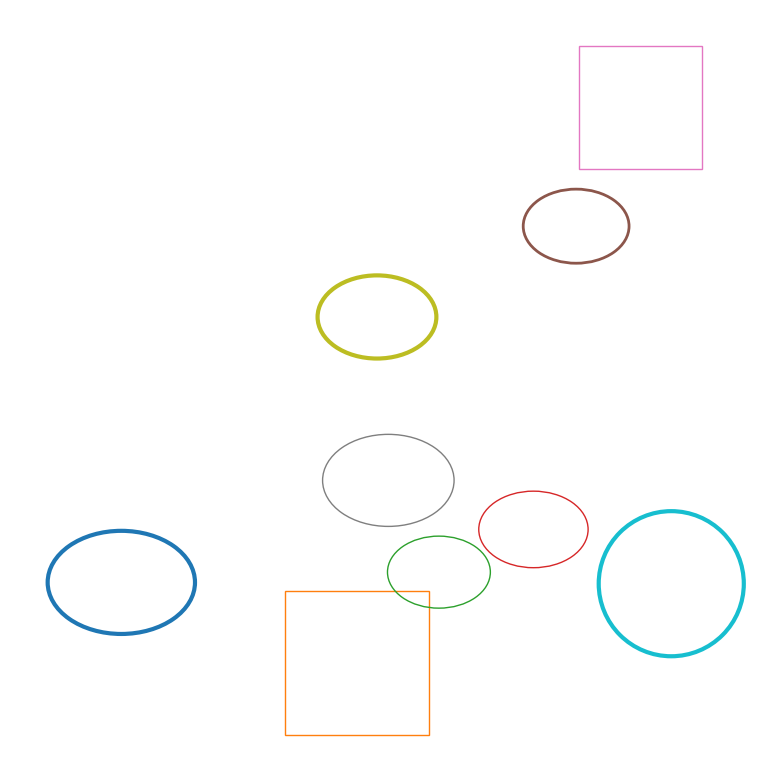[{"shape": "oval", "thickness": 1.5, "radius": 0.48, "center": [0.158, 0.244]}, {"shape": "square", "thickness": 0.5, "radius": 0.47, "center": [0.463, 0.139]}, {"shape": "oval", "thickness": 0.5, "radius": 0.33, "center": [0.57, 0.257]}, {"shape": "oval", "thickness": 0.5, "radius": 0.36, "center": [0.693, 0.312]}, {"shape": "oval", "thickness": 1, "radius": 0.34, "center": [0.748, 0.706]}, {"shape": "square", "thickness": 0.5, "radius": 0.4, "center": [0.831, 0.86]}, {"shape": "oval", "thickness": 0.5, "radius": 0.43, "center": [0.504, 0.376]}, {"shape": "oval", "thickness": 1.5, "radius": 0.39, "center": [0.49, 0.588]}, {"shape": "circle", "thickness": 1.5, "radius": 0.47, "center": [0.872, 0.242]}]